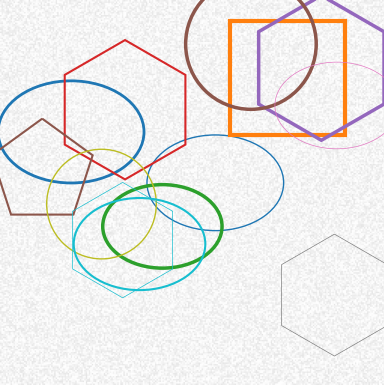[{"shape": "oval", "thickness": 1, "radius": 0.89, "center": [0.559, 0.525]}, {"shape": "oval", "thickness": 2, "radius": 0.95, "center": [0.185, 0.657]}, {"shape": "square", "thickness": 3, "radius": 0.74, "center": [0.746, 0.797]}, {"shape": "oval", "thickness": 2.5, "radius": 0.77, "center": [0.422, 0.412]}, {"shape": "hexagon", "thickness": 1.5, "radius": 0.9, "center": [0.325, 0.715]}, {"shape": "hexagon", "thickness": 2.5, "radius": 0.94, "center": [0.835, 0.824]}, {"shape": "pentagon", "thickness": 1.5, "radius": 0.69, "center": [0.11, 0.554]}, {"shape": "circle", "thickness": 2.5, "radius": 0.85, "center": [0.652, 0.886]}, {"shape": "oval", "thickness": 0.5, "radius": 0.8, "center": [0.875, 0.726]}, {"shape": "hexagon", "thickness": 0.5, "radius": 0.79, "center": [0.869, 0.234]}, {"shape": "circle", "thickness": 1, "radius": 0.71, "center": [0.264, 0.47]}, {"shape": "hexagon", "thickness": 0.5, "radius": 0.75, "center": [0.319, 0.376]}, {"shape": "oval", "thickness": 1.5, "radius": 0.85, "center": [0.362, 0.366]}]